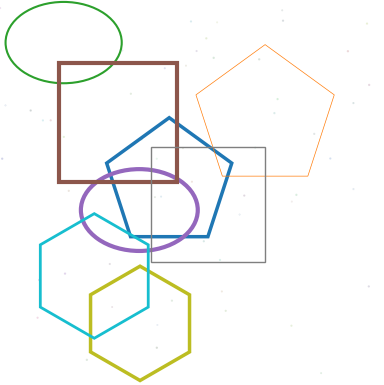[{"shape": "pentagon", "thickness": 2.5, "radius": 0.85, "center": [0.44, 0.523]}, {"shape": "pentagon", "thickness": 0.5, "radius": 0.94, "center": [0.689, 0.695]}, {"shape": "oval", "thickness": 1.5, "radius": 0.75, "center": [0.165, 0.889]}, {"shape": "oval", "thickness": 3, "radius": 0.76, "center": [0.362, 0.454]}, {"shape": "square", "thickness": 3, "radius": 0.77, "center": [0.307, 0.682]}, {"shape": "square", "thickness": 1, "radius": 0.74, "center": [0.54, 0.468]}, {"shape": "hexagon", "thickness": 2.5, "radius": 0.74, "center": [0.364, 0.16]}, {"shape": "hexagon", "thickness": 2, "radius": 0.81, "center": [0.245, 0.283]}]